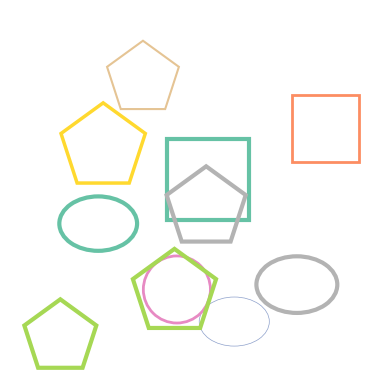[{"shape": "oval", "thickness": 3, "radius": 0.5, "center": [0.255, 0.419]}, {"shape": "square", "thickness": 3, "radius": 0.53, "center": [0.54, 0.534]}, {"shape": "square", "thickness": 2, "radius": 0.43, "center": [0.846, 0.667]}, {"shape": "oval", "thickness": 0.5, "radius": 0.46, "center": [0.609, 0.165]}, {"shape": "circle", "thickness": 2, "radius": 0.44, "center": [0.459, 0.248]}, {"shape": "pentagon", "thickness": 3, "radius": 0.57, "center": [0.453, 0.24]}, {"shape": "pentagon", "thickness": 3, "radius": 0.49, "center": [0.157, 0.124]}, {"shape": "pentagon", "thickness": 2.5, "radius": 0.58, "center": [0.268, 0.618]}, {"shape": "pentagon", "thickness": 1.5, "radius": 0.49, "center": [0.371, 0.796]}, {"shape": "pentagon", "thickness": 3, "radius": 0.54, "center": [0.535, 0.46]}, {"shape": "oval", "thickness": 3, "radius": 0.53, "center": [0.771, 0.261]}]